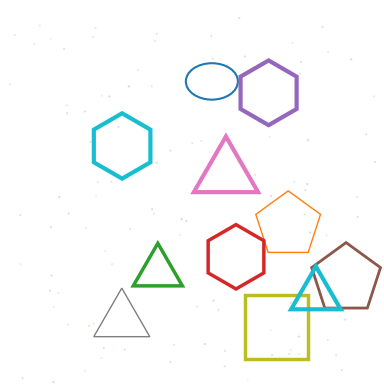[{"shape": "oval", "thickness": 1.5, "radius": 0.34, "center": [0.55, 0.789]}, {"shape": "pentagon", "thickness": 1, "radius": 0.44, "center": [0.748, 0.416]}, {"shape": "triangle", "thickness": 2.5, "radius": 0.37, "center": [0.41, 0.294]}, {"shape": "hexagon", "thickness": 2.5, "radius": 0.42, "center": [0.613, 0.333]}, {"shape": "hexagon", "thickness": 3, "radius": 0.42, "center": [0.698, 0.759]}, {"shape": "pentagon", "thickness": 2, "radius": 0.47, "center": [0.899, 0.276]}, {"shape": "triangle", "thickness": 3, "radius": 0.48, "center": [0.587, 0.549]}, {"shape": "triangle", "thickness": 1, "radius": 0.42, "center": [0.316, 0.168]}, {"shape": "square", "thickness": 2.5, "radius": 0.41, "center": [0.718, 0.151]}, {"shape": "triangle", "thickness": 3, "radius": 0.37, "center": [0.821, 0.234]}, {"shape": "hexagon", "thickness": 3, "radius": 0.42, "center": [0.317, 0.621]}]